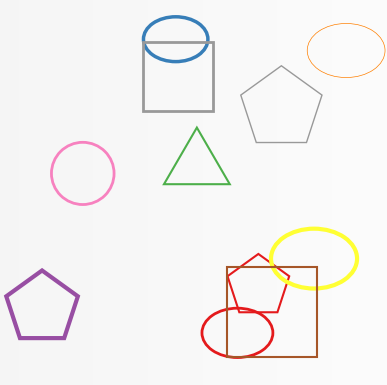[{"shape": "oval", "thickness": 2, "radius": 0.46, "center": [0.613, 0.135]}, {"shape": "pentagon", "thickness": 1.5, "radius": 0.42, "center": [0.667, 0.257]}, {"shape": "oval", "thickness": 2.5, "radius": 0.42, "center": [0.453, 0.898]}, {"shape": "triangle", "thickness": 1.5, "radius": 0.49, "center": [0.508, 0.571]}, {"shape": "pentagon", "thickness": 3, "radius": 0.49, "center": [0.109, 0.2]}, {"shape": "oval", "thickness": 0.5, "radius": 0.5, "center": [0.893, 0.869]}, {"shape": "oval", "thickness": 3, "radius": 0.56, "center": [0.81, 0.328]}, {"shape": "square", "thickness": 1.5, "radius": 0.58, "center": [0.703, 0.19]}, {"shape": "circle", "thickness": 2, "radius": 0.4, "center": [0.214, 0.55]}, {"shape": "square", "thickness": 2, "radius": 0.45, "center": [0.46, 0.802]}, {"shape": "pentagon", "thickness": 1, "radius": 0.55, "center": [0.726, 0.719]}]